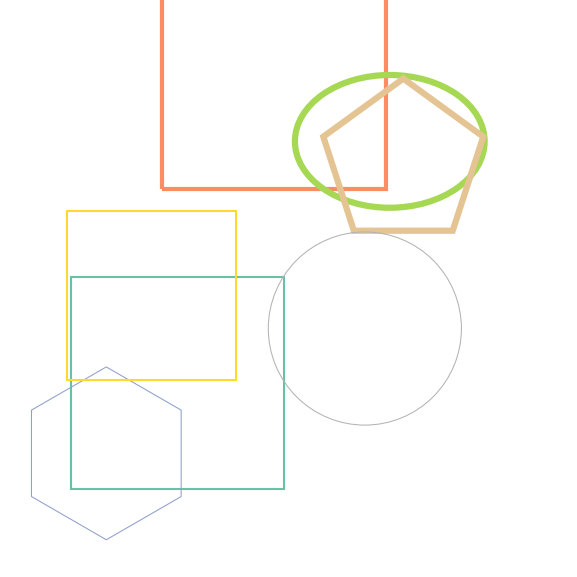[{"shape": "square", "thickness": 1, "radius": 0.92, "center": [0.308, 0.336]}, {"shape": "square", "thickness": 2, "radius": 0.97, "center": [0.474, 0.866]}, {"shape": "hexagon", "thickness": 0.5, "radius": 0.75, "center": [0.184, 0.214]}, {"shape": "oval", "thickness": 3, "radius": 0.82, "center": [0.675, 0.754]}, {"shape": "square", "thickness": 1, "radius": 0.73, "center": [0.262, 0.488]}, {"shape": "pentagon", "thickness": 3, "radius": 0.73, "center": [0.698, 0.717]}, {"shape": "circle", "thickness": 0.5, "radius": 0.84, "center": [0.632, 0.43]}]